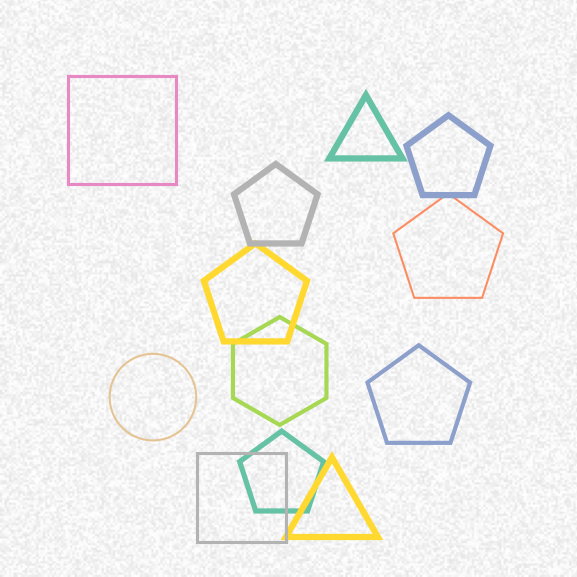[{"shape": "pentagon", "thickness": 2.5, "radius": 0.38, "center": [0.488, 0.176]}, {"shape": "triangle", "thickness": 3, "radius": 0.37, "center": [0.634, 0.761]}, {"shape": "pentagon", "thickness": 1, "radius": 0.5, "center": [0.776, 0.564]}, {"shape": "pentagon", "thickness": 2, "radius": 0.47, "center": [0.725, 0.308]}, {"shape": "pentagon", "thickness": 3, "radius": 0.38, "center": [0.777, 0.723]}, {"shape": "square", "thickness": 1.5, "radius": 0.47, "center": [0.211, 0.774]}, {"shape": "hexagon", "thickness": 2, "radius": 0.47, "center": [0.484, 0.357]}, {"shape": "pentagon", "thickness": 3, "radius": 0.47, "center": [0.442, 0.484]}, {"shape": "triangle", "thickness": 3, "radius": 0.46, "center": [0.575, 0.115]}, {"shape": "circle", "thickness": 1, "radius": 0.37, "center": [0.265, 0.311]}, {"shape": "square", "thickness": 1.5, "radius": 0.39, "center": [0.419, 0.137]}, {"shape": "pentagon", "thickness": 3, "radius": 0.38, "center": [0.478, 0.639]}]